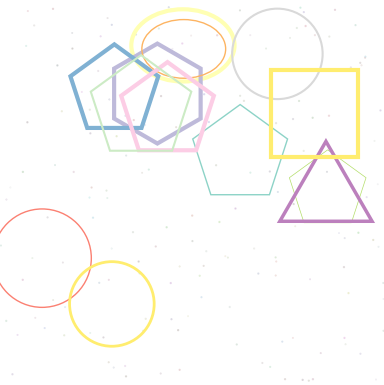[{"shape": "pentagon", "thickness": 1, "radius": 0.65, "center": [0.624, 0.599]}, {"shape": "oval", "thickness": 3, "radius": 0.67, "center": [0.475, 0.882]}, {"shape": "hexagon", "thickness": 3, "radius": 0.65, "center": [0.409, 0.757]}, {"shape": "circle", "thickness": 1, "radius": 0.64, "center": [0.109, 0.329]}, {"shape": "pentagon", "thickness": 3, "radius": 0.6, "center": [0.297, 0.765]}, {"shape": "oval", "thickness": 1, "radius": 0.54, "center": [0.477, 0.873]}, {"shape": "pentagon", "thickness": 0.5, "radius": 0.52, "center": [0.851, 0.506]}, {"shape": "pentagon", "thickness": 3, "radius": 0.63, "center": [0.435, 0.712]}, {"shape": "circle", "thickness": 1.5, "radius": 0.59, "center": [0.721, 0.86]}, {"shape": "triangle", "thickness": 2.5, "radius": 0.69, "center": [0.847, 0.494]}, {"shape": "pentagon", "thickness": 1.5, "radius": 0.69, "center": [0.366, 0.72]}, {"shape": "circle", "thickness": 2, "radius": 0.55, "center": [0.291, 0.21]}, {"shape": "square", "thickness": 3, "radius": 0.56, "center": [0.816, 0.704]}]